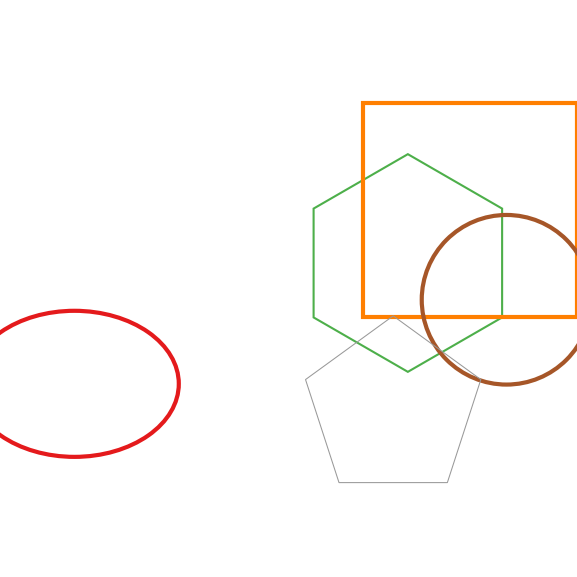[{"shape": "oval", "thickness": 2, "radius": 0.9, "center": [0.129, 0.334]}, {"shape": "hexagon", "thickness": 1, "radius": 0.94, "center": [0.706, 0.544]}, {"shape": "square", "thickness": 2, "radius": 0.93, "center": [0.815, 0.635]}, {"shape": "circle", "thickness": 2, "radius": 0.73, "center": [0.877, 0.48]}, {"shape": "pentagon", "thickness": 0.5, "radius": 0.8, "center": [0.681, 0.293]}]